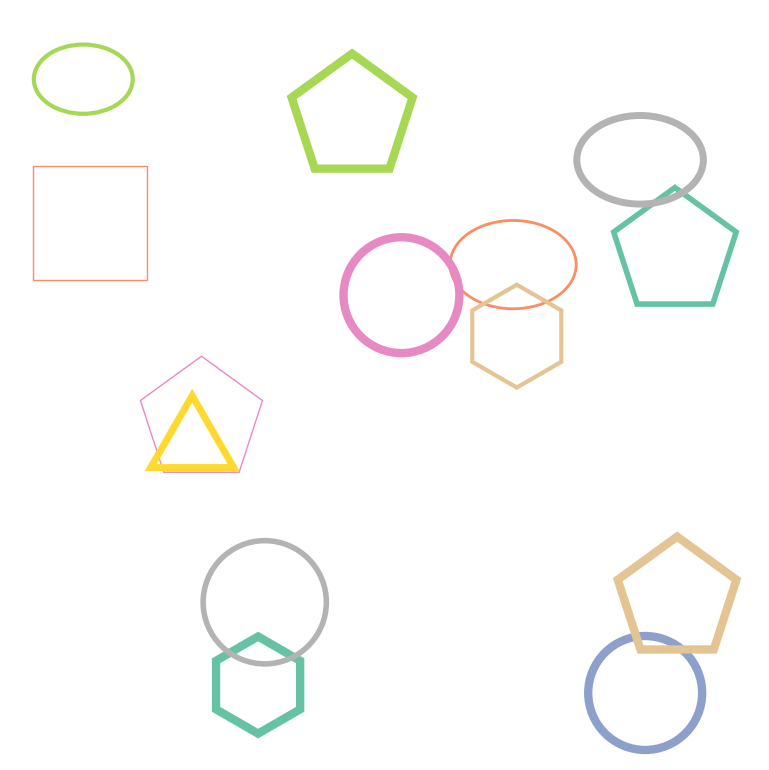[{"shape": "hexagon", "thickness": 3, "radius": 0.32, "center": [0.335, 0.11]}, {"shape": "pentagon", "thickness": 2, "radius": 0.42, "center": [0.877, 0.673]}, {"shape": "square", "thickness": 0.5, "radius": 0.37, "center": [0.117, 0.71]}, {"shape": "oval", "thickness": 1, "radius": 0.41, "center": [0.666, 0.656]}, {"shape": "circle", "thickness": 3, "radius": 0.37, "center": [0.838, 0.1]}, {"shape": "pentagon", "thickness": 0.5, "radius": 0.42, "center": [0.262, 0.454]}, {"shape": "circle", "thickness": 3, "radius": 0.38, "center": [0.521, 0.617]}, {"shape": "pentagon", "thickness": 3, "radius": 0.41, "center": [0.457, 0.848]}, {"shape": "oval", "thickness": 1.5, "radius": 0.32, "center": [0.108, 0.897]}, {"shape": "triangle", "thickness": 2.5, "radius": 0.31, "center": [0.25, 0.424]}, {"shape": "pentagon", "thickness": 3, "radius": 0.41, "center": [0.879, 0.222]}, {"shape": "hexagon", "thickness": 1.5, "radius": 0.33, "center": [0.671, 0.563]}, {"shape": "circle", "thickness": 2, "radius": 0.4, "center": [0.344, 0.218]}, {"shape": "oval", "thickness": 2.5, "radius": 0.41, "center": [0.831, 0.792]}]